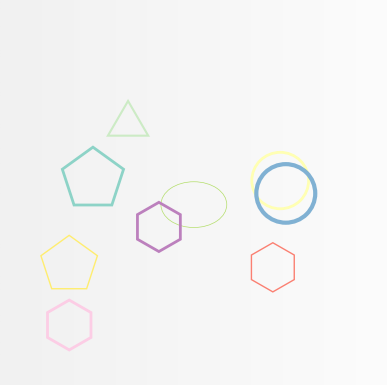[{"shape": "pentagon", "thickness": 2, "radius": 0.42, "center": [0.24, 0.535]}, {"shape": "circle", "thickness": 2, "radius": 0.37, "center": [0.723, 0.531]}, {"shape": "hexagon", "thickness": 1, "radius": 0.32, "center": [0.704, 0.306]}, {"shape": "circle", "thickness": 3, "radius": 0.38, "center": [0.738, 0.498]}, {"shape": "oval", "thickness": 0.5, "radius": 0.42, "center": [0.5, 0.468]}, {"shape": "hexagon", "thickness": 2, "radius": 0.32, "center": [0.179, 0.156]}, {"shape": "hexagon", "thickness": 2, "radius": 0.32, "center": [0.41, 0.411]}, {"shape": "triangle", "thickness": 1.5, "radius": 0.3, "center": [0.33, 0.678]}, {"shape": "pentagon", "thickness": 1, "radius": 0.38, "center": [0.179, 0.312]}]